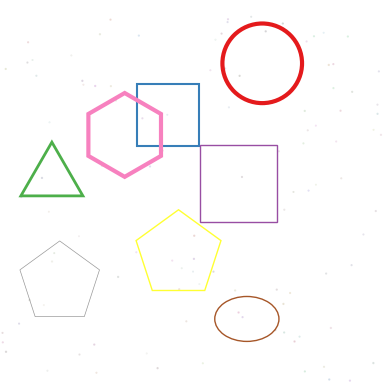[{"shape": "circle", "thickness": 3, "radius": 0.52, "center": [0.681, 0.836]}, {"shape": "square", "thickness": 1.5, "radius": 0.4, "center": [0.436, 0.701]}, {"shape": "triangle", "thickness": 2, "radius": 0.47, "center": [0.135, 0.538]}, {"shape": "square", "thickness": 1, "radius": 0.5, "center": [0.621, 0.523]}, {"shape": "pentagon", "thickness": 1, "radius": 0.58, "center": [0.464, 0.339]}, {"shape": "oval", "thickness": 1, "radius": 0.42, "center": [0.641, 0.172]}, {"shape": "hexagon", "thickness": 3, "radius": 0.54, "center": [0.324, 0.65]}, {"shape": "pentagon", "thickness": 0.5, "radius": 0.54, "center": [0.155, 0.266]}]